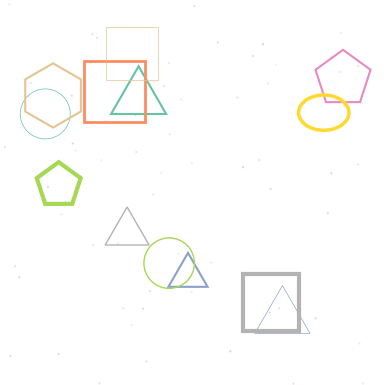[{"shape": "triangle", "thickness": 1.5, "radius": 0.41, "center": [0.36, 0.745]}, {"shape": "circle", "thickness": 0.5, "radius": 0.32, "center": [0.118, 0.704]}, {"shape": "square", "thickness": 2, "radius": 0.4, "center": [0.297, 0.762]}, {"shape": "triangle", "thickness": 1.5, "radius": 0.29, "center": [0.488, 0.284]}, {"shape": "triangle", "thickness": 0.5, "radius": 0.41, "center": [0.734, 0.175]}, {"shape": "pentagon", "thickness": 1.5, "radius": 0.38, "center": [0.891, 0.796]}, {"shape": "pentagon", "thickness": 3, "radius": 0.3, "center": [0.152, 0.519]}, {"shape": "circle", "thickness": 1, "radius": 0.33, "center": [0.439, 0.317]}, {"shape": "oval", "thickness": 2.5, "radius": 0.33, "center": [0.841, 0.707]}, {"shape": "hexagon", "thickness": 1.5, "radius": 0.42, "center": [0.138, 0.752]}, {"shape": "square", "thickness": 0.5, "radius": 0.34, "center": [0.342, 0.861]}, {"shape": "triangle", "thickness": 1, "radius": 0.33, "center": [0.33, 0.397]}, {"shape": "square", "thickness": 3, "radius": 0.37, "center": [0.704, 0.214]}]